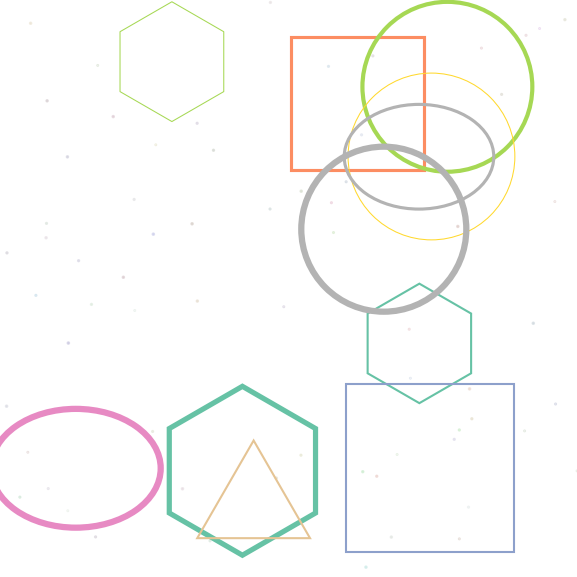[{"shape": "hexagon", "thickness": 1, "radius": 0.52, "center": [0.726, 0.404]}, {"shape": "hexagon", "thickness": 2.5, "radius": 0.73, "center": [0.42, 0.184]}, {"shape": "square", "thickness": 1.5, "radius": 0.57, "center": [0.62, 0.819]}, {"shape": "square", "thickness": 1, "radius": 0.73, "center": [0.744, 0.189]}, {"shape": "oval", "thickness": 3, "radius": 0.73, "center": [0.131, 0.188]}, {"shape": "circle", "thickness": 2, "radius": 0.74, "center": [0.775, 0.849]}, {"shape": "hexagon", "thickness": 0.5, "radius": 0.52, "center": [0.298, 0.892]}, {"shape": "circle", "thickness": 0.5, "radius": 0.72, "center": [0.747, 0.728]}, {"shape": "triangle", "thickness": 1, "radius": 0.56, "center": [0.439, 0.124]}, {"shape": "oval", "thickness": 1.5, "radius": 0.65, "center": [0.726, 0.728]}, {"shape": "circle", "thickness": 3, "radius": 0.71, "center": [0.665, 0.602]}]